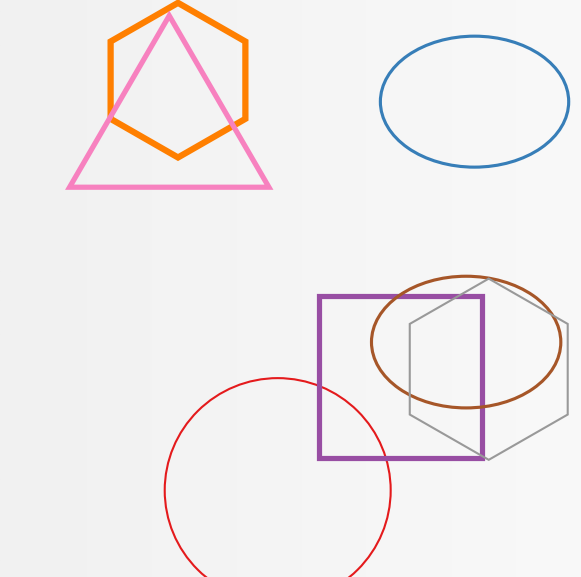[{"shape": "circle", "thickness": 1, "radius": 0.97, "center": [0.478, 0.15]}, {"shape": "oval", "thickness": 1.5, "radius": 0.81, "center": [0.816, 0.823]}, {"shape": "square", "thickness": 2.5, "radius": 0.7, "center": [0.689, 0.346]}, {"shape": "hexagon", "thickness": 3, "radius": 0.67, "center": [0.306, 0.86]}, {"shape": "oval", "thickness": 1.5, "radius": 0.81, "center": [0.802, 0.407]}, {"shape": "triangle", "thickness": 2.5, "radius": 0.99, "center": [0.291, 0.774]}, {"shape": "hexagon", "thickness": 1, "radius": 0.78, "center": [0.841, 0.36]}]